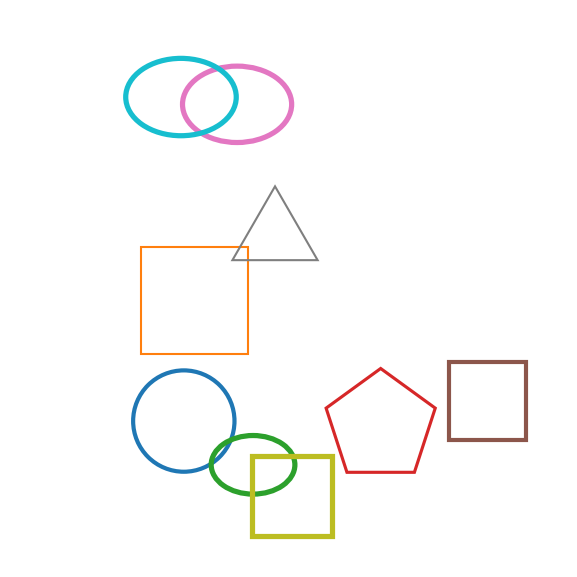[{"shape": "circle", "thickness": 2, "radius": 0.44, "center": [0.318, 0.27]}, {"shape": "square", "thickness": 1, "radius": 0.46, "center": [0.336, 0.479]}, {"shape": "oval", "thickness": 2.5, "radius": 0.36, "center": [0.438, 0.194]}, {"shape": "pentagon", "thickness": 1.5, "radius": 0.5, "center": [0.659, 0.262]}, {"shape": "square", "thickness": 2, "radius": 0.33, "center": [0.845, 0.305]}, {"shape": "oval", "thickness": 2.5, "radius": 0.47, "center": [0.411, 0.818]}, {"shape": "triangle", "thickness": 1, "radius": 0.43, "center": [0.476, 0.591]}, {"shape": "square", "thickness": 2.5, "radius": 0.35, "center": [0.505, 0.14]}, {"shape": "oval", "thickness": 2.5, "radius": 0.48, "center": [0.313, 0.831]}]